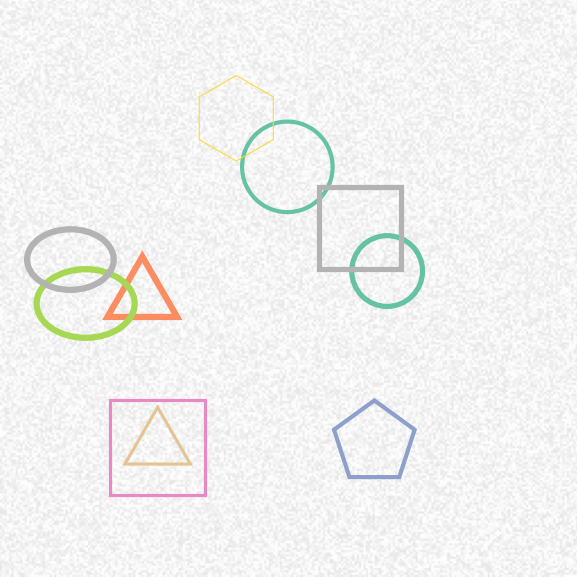[{"shape": "circle", "thickness": 2.5, "radius": 0.31, "center": [0.67, 0.53]}, {"shape": "circle", "thickness": 2, "radius": 0.39, "center": [0.498, 0.71]}, {"shape": "triangle", "thickness": 3, "radius": 0.35, "center": [0.246, 0.485]}, {"shape": "pentagon", "thickness": 2, "radius": 0.37, "center": [0.648, 0.232]}, {"shape": "square", "thickness": 1.5, "radius": 0.41, "center": [0.273, 0.224]}, {"shape": "oval", "thickness": 3, "radius": 0.42, "center": [0.148, 0.474]}, {"shape": "hexagon", "thickness": 0.5, "radius": 0.37, "center": [0.409, 0.794]}, {"shape": "triangle", "thickness": 1.5, "radius": 0.33, "center": [0.273, 0.228]}, {"shape": "oval", "thickness": 3, "radius": 0.37, "center": [0.122, 0.55]}, {"shape": "square", "thickness": 2.5, "radius": 0.35, "center": [0.624, 0.603]}]